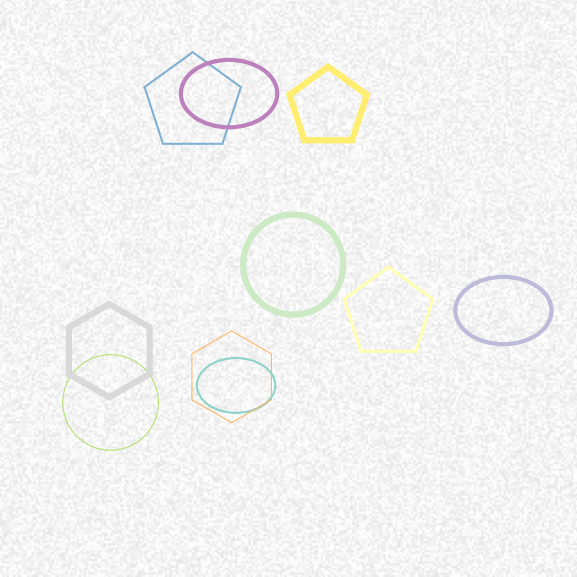[{"shape": "oval", "thickness": 1, "radius": 0.34, "center": [0.409, 0.332]}, {"shape": "pentagon", "thickness": 1.5, "radius": 0.4, "center": [0.673, 0.456]}, {"shape": "oval", "thickness": 2, "radius": 0.42, "center": [0.872, 0.461]}, {"shape": "pentagon", "thickness": 1, "radius": 0.44, "center": [0.334, 0.821]}, {"shape": "hexagon", "thickness": 0.5, "radius": 0.4, "center": [0.401, 0.347]}, {"shape": "circle", "thickness": 0.5, "radius": 0.41, "center": [0.192, 0.302]}, {"shape": "hexagon", "thickness": 3, "radius": 0.4, "center": [0.189, 0.392]}, {"shape": "oval", "thickness": 2, "radius": 0.42, "center": [0.397, 0.837]}, {"shape": "circle", "thickness": 3, "radius": 0.43, "center": [0.508, 0.541]}, {"shape": "pentagon", "thickness": 3, "radius": 0.35, "center": [0.568, 0.813]}]